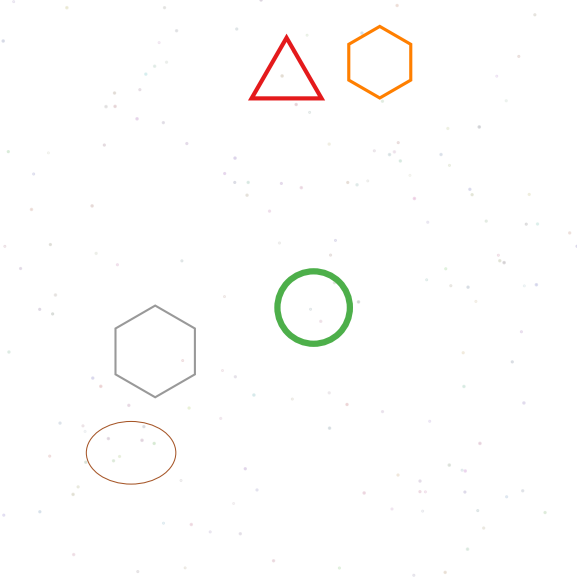[{"shape": "triangle", "thickness": 2, "radius": 0.35, "center": [0.496, 0.864]}, {"shape": "circle", "thickness": 3, "radius": 0.31, "center": [0.543, 0.467]}, {"shape": "hexagon", "thickness": 1.5, "radius": 0.31, "center": [0.658, 0.891]}, {"shape": "oval", "thickness": 0.5, "radius": 0.39, "center": [0.227, 0.215]}, {"shape": "hexagon", "thickness": 1, "radius": 0.4, "center": [0.269, 0.391]}]